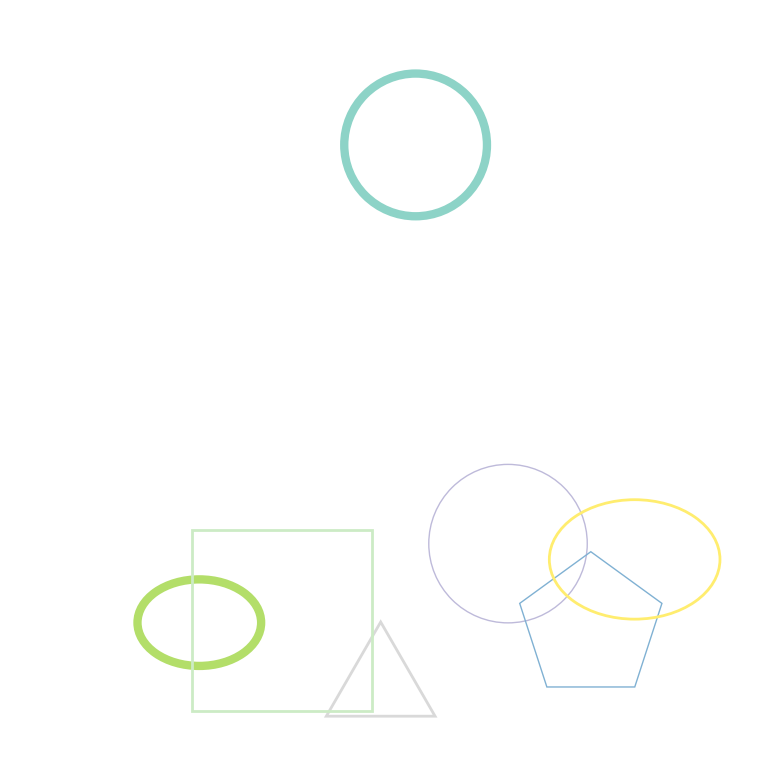[{"shape": "circle", "thickness": 3, "radius": 0.46, "center": [0.54, 0.812]}, {"shape": "circle", "thickness": 0.5, "radius": 0.51, "center": [0.66, 0.294]}, {"shape": "pentagon", "thickness": 0.5, "radius": 0.49, "center": [0.767, 0.186]}, {"shape": "oval", "thickness": 3, "radius": 0.4, "center": [0.259, 0.191]}, {"shape": "triangle", "thickness": 1, "radius": 0.41, "center": [0.494, 0.111]}, {"shape": "square", "thickness": 1, "radius": 0.59, "center": [0.366, 0.194]}, {"shape": "oval", "thickness": 1, "radius": 0.55, "center": [0.824, 0.273]}]